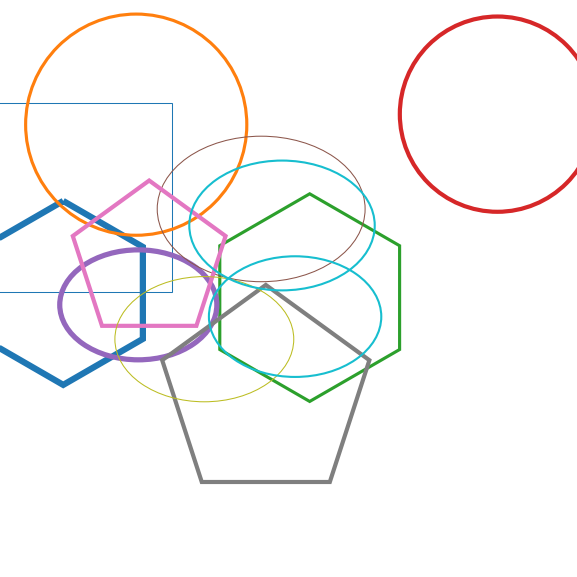[{"shape": "square", "thickness": 0.5, "radius": 0.82, "center": [0.133, 0.658]}, {"shape": "hexagon", "thickness": 3, "radius": 0.8, "center": [0.109, 0.492]}, {"shape": "circle", "thickness": 1.5, "radius": 0.96, "center": [0.236, 0.783]}, {"shape": "hexagon", "thickness": 1.5, "radius": 0.9, "center": [0.536, 0.484]}, {"shape": "circle", "thickness": 2, "radius": 0.85, "center": [0.861, 0.801]}, {"shape": "oval", "thickness": 2.5, "radius": 0.68, "center": [0.239, 0.471]}, {"shape": "oval", "thickness": 0.5, "radius": 0.9, "center": [0.452, 0.637]}, {"shape": "pentagon", "thickness": 2, "radius": 0.7, "center": [0.258, 0.547]}, {"shape": "pentagon", "thickness": 2, "radius": 0.94, "center": [0.46, 0.317]}, {"shape": "oval", "thickness": 0.5, "radius": 0.77, "center": [0.354, 0.412]}, {"shape": "oval", "thickness": 1, "radius": 0.8, "center": [0.488, 0.609]}, {"shape": "oval", "thickness": 1, "radius": 0.75, "center": [0.511, 0.451]}]